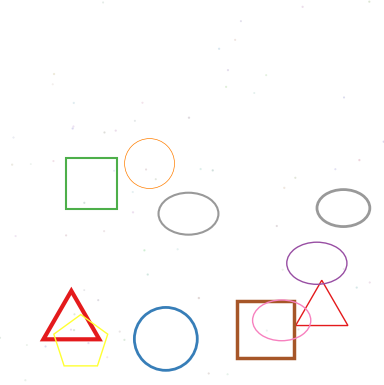[{"shape": "triangle", "thickness": 3, "radius": 0.42, "center": [0.185, 0.161]}, {"shape": "triangle", "thickness": 1, "radius": 0.39, "center": [0.836, 0.194]}, {"shape": "circle", "thickness": 2, "radius": 0.41, "center": [0.431, 0.12]}, {"shape": "square", "thickness": 1.5, "radius": 0.33, "center": [0.238, 0.523]}, {"shape": "oval", "thickness": 1, "radius": 0.39, "center": [0.823, 0.316]}, {"shape": "circle", "thickness": 0.5, "radius": 0.32, "center": [0.388, 0.575]}, {"shape": "pentagon", "thickness": 1, "radius": 0.37, "center": [0.21, 0.109]}, {"shape": "square", "thickness": 2.5, "radius": 0.37, "center": [0.69, 0.143]}, {"shape": "oval", "thickness": 1, "radius": 0.38, "center": [0.732, 0.168]}, {"shape": "oval", "thickness": 1.5, "radius": 0.39, "center": [0.49, 0.445]}, {"shape": "oval", "thickness": 2, "radius": 0.34, "center": [0.892, 0.46]}]